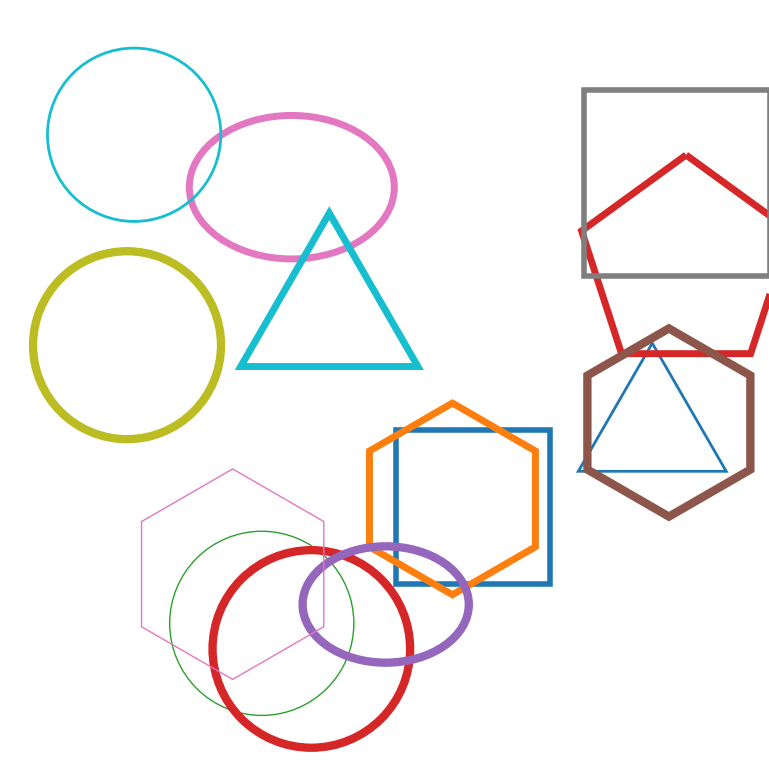[{"shape": "triangle", "thickness": 1, "radius": 0.55, "center": [0.847, 0.443]}, {"shape": "square", "thickness": 2, "radius": 0.5, "center": [0.614, 0.342]}, {"shape": "hexagon", "thickness": 2.5, "radius": 0.62, "center": [0.588, 0.352]}, {"shape": "circle", "thickness": 0.5, "radius": 0.6, "center": [0.34, 0.19]}, {"shape": "pentagon", "thickness": 2.5, "radius": 0.71, "center": [0.891, 0.656]}, {"shape": "circle", "thickness": 3, "radius": 0.64, "center": [0.404, 0.157]}, {"shape": "oval", "thickness": 3, "radius": 0.54, "center": [0.501, 0.215]}, {"shape": "hexagon", "thickness": 3, "radius": 0.61, "center": [0.869, 0.451]}, {"shape": "hexagon", "thickness": 0.5, "radius": 0.68, "center": [0.302, 0.254]}, {"shape": "oval", "thickness": 2.5, "radius": 0.67, "center": [0.379, 0.757]}, {"shape": "square", "thickness": 2, "radius": 0.6, "center": [0.879, 0.762]}, {"shape": "circle", "thickness": 3, "radius": 0.61, "center": [0.165, 0.552]}, {"shape": "circle", "thickness": 1, "radius": 0.56, "center": [0.174, 0.825]}, {"shape": "triangle", "thickness": 2.5, "radius": 0.66, "center": [0.428, 0.59]}]